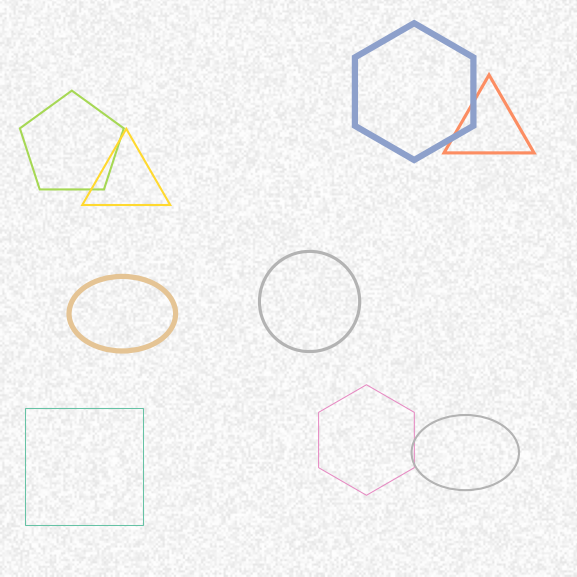[{"shape": "square", "thickness": 0.5, "radius": 0.51, "center": [0.146, 0.191]}, {"shape": "triangle", "thickness": 1.5, "radius": 0.45, "center": [0.847, 0.779]}, {"shape": "hexagon", "thickness": 3, "radius": 0.59, "center": [0.717, 0.841]}, {"shape": "hexagon", "thickness": 0.5, "radius": 0.48, "center": [0.635, 0.237]}, {"shape": "pentagon", "thickness": 1, "radius": 0.47, "center": [0.124, 0.748]}, {"shape": "triangle", "thickness": 1, "radius": 0.44, "center": [0.219, 0.688]}, {"shape": "oval", "thickness": 2.5, "radius": 0.46, "center": [0.212, 0.456]}, {"shape": "oval", "thickness": 1, "radius": 0.47, "center": [0.806, 0.215]}, {"shape": "circle", "thickness": 1.5, "radius": 0.43, "center": [0.536, 0.477]}]